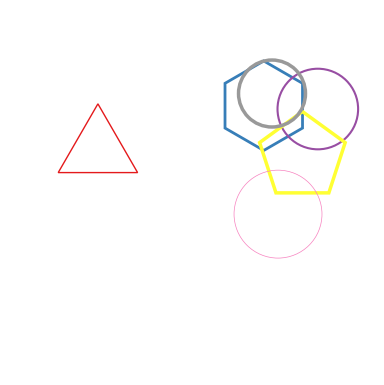[{"shape": "triangle", "thickness": 1, "radius": 0.6, "center": [0.254, 0.611]}, {"shape": "hexagon", "thickness": 2, "radius": 0.58, "center": [0.685, 0.725]}, {"shape": "circle", "thickness": 1.5, "radius": 0.52, "center": [0.825, 0.717]}, {"shape": "pentagon", "thickness": 2.5, "radius": 0.58, "center": [0.785, 0.594]}, {"shape": "circle", "thickness": 0.5, "radius": 0.57, "center": [0.722, 0.444]}, {"shape": "circle", "thickness": 2.5, "radius": 0.43, "center": [0.707, 0.757]}]